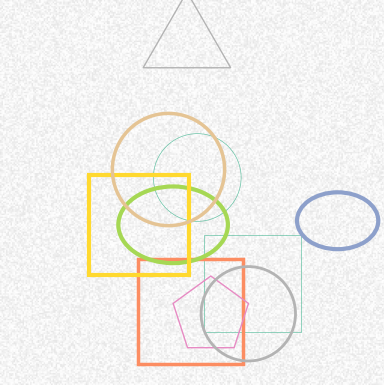[{"shape": "square", "thickness": 0.5, "radius": 0.63, "center": [0.656, 0.264]}, {"shape": "circle", "thickness": 0.5, "radius": 0.57, "center": [0.512, 0.539]}, {"shape": "square", "thickness": 2.5, "radius": 0.68, "center": [0.496, 0.192]}, {"shape": "oval", "thickness": 3, "radius": 0.53, "center": [0.877, 0.427]}, {"shape": "pentagon", "thickness": 1, "radius": 0.51, "center": [0.548, 0.18]}, {"shape": "oval", "thickness": 3, "radius": 0.71, "center": [0.45, 0.416]}, {"shape": "square", "thickness": 3, "radius": 0.65, "center": [0.36, 0.417]}, {"shape": "circle", "thickness": 2.5, "radius": 0.73, "center": [0.438, 0.56]}, {"shape": "circle", "thickness": 2, "radius": 0.61, "center": [0.645, 0.185]}, {"shape": "triangle", "thickness": 1, "radius": 0.66, "center": [0.486, 0.89]}]